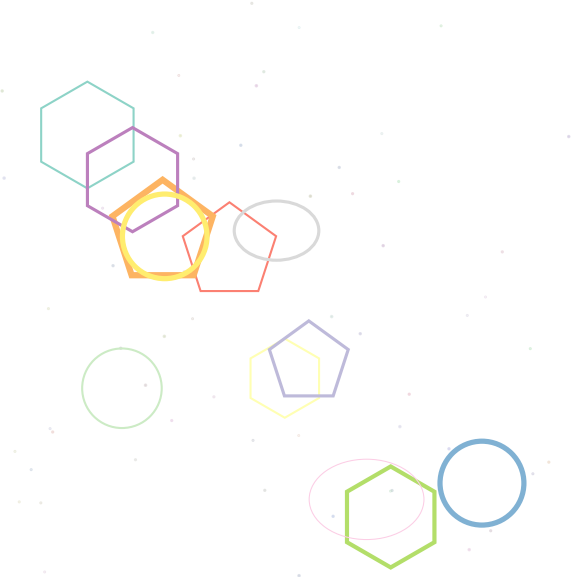[{"shape": "hexagon", "thickness": 1, "radius": 0.46, "center": [0.151, 0.765]}, {"shape": "hexagon", "thickness": 1, "radius": 0.34, "center": [0.493, 0.344]}, {"shape": "pentagon", "thickness": 1.5, "radius": 0.36, "center": [0.535, 0.372]}, {"shape": "pentagon", "thickness": 1, "radius": 0.42, "center": [0.397, 0.564]}, {"shape": "circle", "thickness": 2.5, "radius": 0.36, "center": [0.835, 0.163]}, {"shape": "pentagon", "thickness": 3, "radius": 0.46, "center": [0.282, 0.596]}, {"shape": "hexagon", "thickness": 2, "radius": 0.44, "center": [0.677, 0.104]}, {"shape": "oval", "thickness": 0.5, "radius": 0.5, "center": [0.635, 0.134]}, {"shape": "oval", "thickness": 1.5, "radius": 0.37, "center": [0.479, 0.6]}, {"shape": "hexagon", "thickness": 1.5, "radius": 0.45, "center": [0.229, 0.688]}, {"shape": "circle", "thickness": 1, "radius": 0.34, "center": [0.211, 0.327]}, {"shape": "circle", "thickness": 2.5, "radius": 0.37, "center": [0.285, 0.59]}]